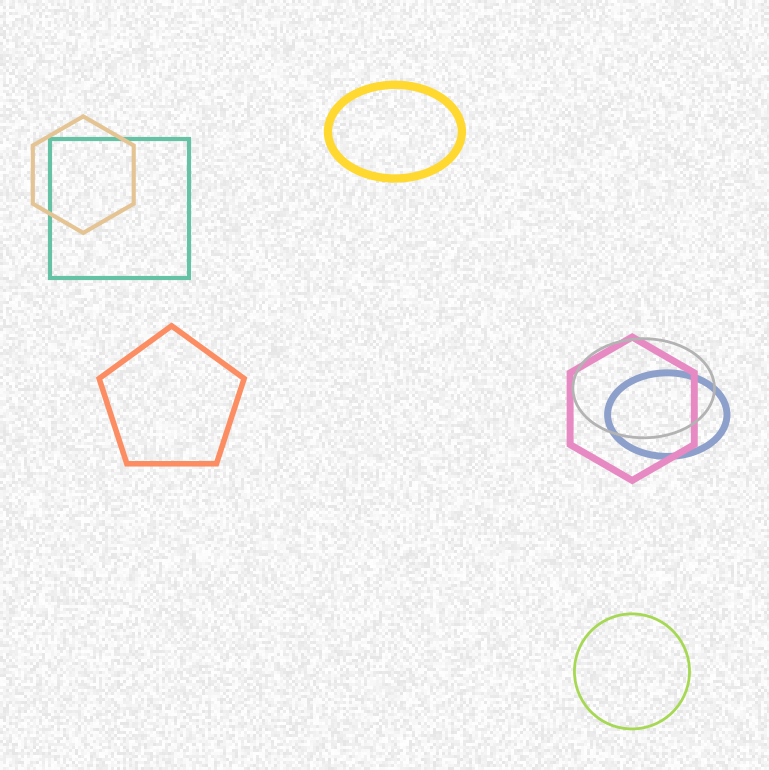[{"shape": "square", "thickness": 1.5, "radius": 0.45, "center": [0.155, 0.729]}, {"shape": "pentagon", "thickness": 2, "radius": 0.5, "center": [0.223, 0.478]}, {"shape": "oval", "thickness": 2.5, "radius": 0.39, "center": [0.867, 0.462]}, {"shape": "hexagon", "thickness": 2.5, "radius": 0.47, "center": [0.821, 0.469]}, {"shape": "circle", "thickness": 1, "radius": 0.37, "center": [0.821, 0.128]}, {"shape": "oval", "thickness": 3, "radius": 0.43, "center": [0.513, 0.829]}, {"shape": "hexagon", "thickness": 1.5, "radius": 0.38, "center": [0.108, 0.773]}, {"shape": "oval", "thickness": 1, "radius": 0.46, "center": [0.836, 0.496]}]